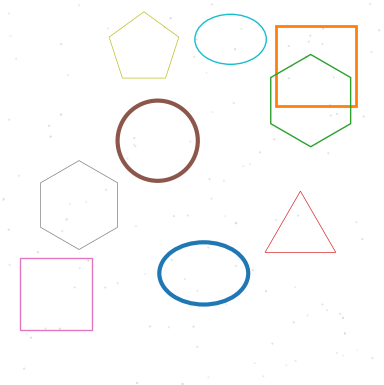[{"shape": "oval", "thickness": 3, "radius": 0.58, "center": [0.529, 0.29]}, {"shape": "square", "thickness": 2, "radius": 0.52, "center": [0.82, 0.829]}, {"shape": "hexagon", "thickness": 1, "radius": 0.6, "center": [0.807, 0.739]}, {"shape": "triangle", "thickness": 0.5, "radius": 0.53, "center": [0.78, 0.397]}, {"shape": "circle", "thickness": 3, "radius": 0.52, "center": [0.41, 0.634]}, {"shape": "square", "thickness": 1, "radius": 0.47, "center": [0.146, 0.236]}, {"shape": "hexagon", "thickness": 0.5, "radius": 0.58, "center": [0.205, 0.467]}, {"shape": "pentagon", "thickness": 0.5, "radius": 0.48, "center": [0.374, 0.874]}, {"shape": "oval", "thickness": 1, "radius": 0.46, "center": [0.599, 0.898]}]